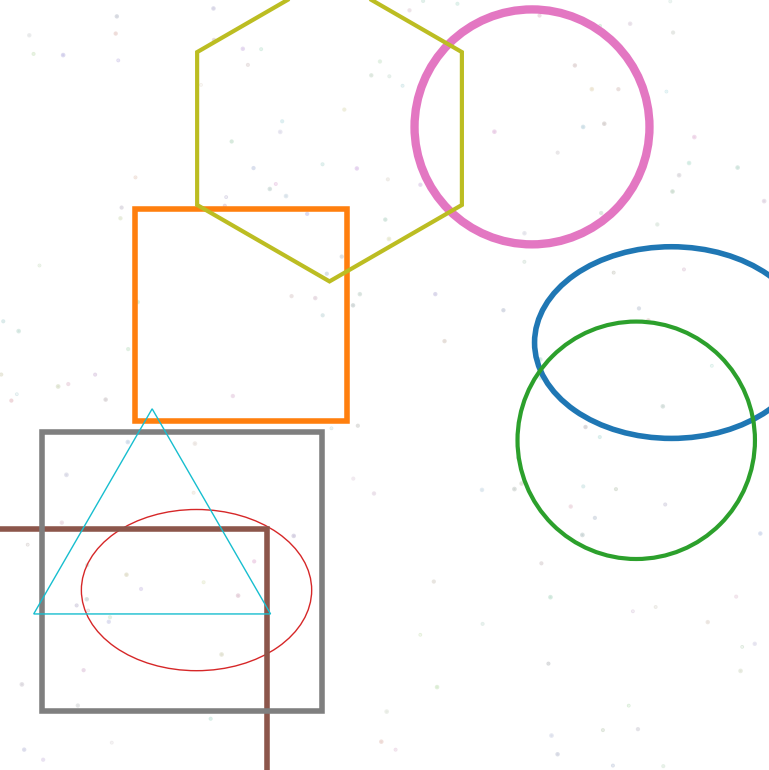[{"shape": "oval", "thickness": 2, "radius": 0.89, "center": [0.872, 0.555]}, {"shape": "square", "thickness": 2, "radius": 0.69, "center": [0.313, 0.591]}, {"shape": "circle", "thickness": 1.5, "radius": 0.77, "center": [0.826, 0.428]}, {"shape": "oval", "thickness": 0.5, "radius": 0.75, "center": [0.255, 0.234]}, {"shape": "square", "thickness": 2, "radius": 0.99, "center": [0.15, 0.115]}, {"shape": "circle", "thickness": 3, "radius": 0.76, "center": [0.691, 0.835]}, {"shape": "square", "thickness": 2, "radius": 0.91, "center": [0.236, 0.258]}, {"shape": "hexagon", "thickness": 1.5, "radius": 0.99, "center": [0.428, 0.833]}, {"shape": "triangle", "thickness": 0.5, "radius": 0.89, "center": [0.198, 0.291]}]